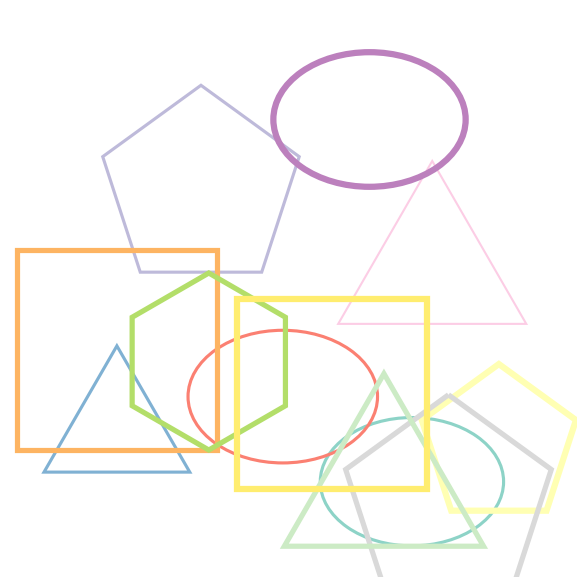[{"shape": "oval", "thickness": 1.5, "radius": 0.79, "center": [0.713, 0.165]}, {"shape": "pentagon", "thickness": 3, "radius": 0.7, "center": [0.864, 0.228]}, {"shape": "pentagon", "thickness": 1.5, "radius": 0.89, "center": [0.348, 0.673]}, {"shape": "oval", "thickness": 1.5, "radius": 0.82, "center": [0.49, 0.312]}, {"shape": "triangle", "thickness": 1.5, "radius": 0.73, "center": [0.202, 0.254]}, {"shape": "square", "thickness": 2.5, "radius": 0.86, "center": [0.202, 0.393]}, {"shape": "hexagon", "thickness": 2.5, "radius": 0.77, "center": [0.362, 0.373]}, {"shape": "triangle", "thickness": 1, "radius": 0.94, "center": [0.748, 0.532]}, {"shape": "pentagon", "thickness": 2.5, "radius": 0.94, "center": [0.777, 0.128]}, {"shape": "oval", "thickness": 3, "radius": 0.83, "center": [0.64, 0.792]}, {"shape": "triangle", "thickness": 2.5, "radius": 1.0, "center": [0.665, 0.153]}, {"shape": "square", "thickness": 3, "radius": 0.82, "center": [0.575, 0.318]}]